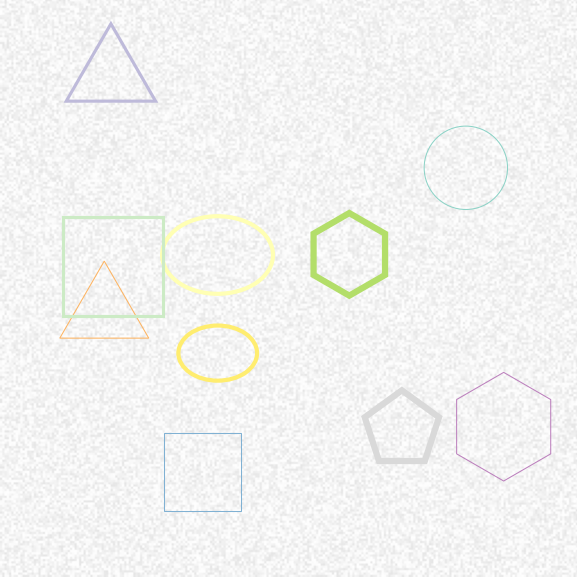[{"shape": "circle", "thickness": 0.5, "radius": 0.36, "center": [0.807, 0.709]}, {"shape": "oval", "thickness": 2, "radius": 0.48, "center": [0.377, 0.558]}, {"shape": "triangle", "thickness": 1.5, "radius": 0.45, "center": [0.192, 0.869]}, {"shape": "square", "thickness": 0.5, "radius": 0.33, "center": [0.35, 0.182]}, {"shape": "triangle", "thickness": 0.5, "radius": 0.44, "center": [0.181, 0.458]}, {"shape": "hexagon", "thickness": 3, "radius": 0.36, "center": [0.605, 0.559]}, {"shape": "pentagon", "thickness": 3, "radius": 0.34, "center": [0.696, 0.256]}, {"shape": "hexagon", "thickness": 0.5, "radius": 0.47, "center": [0.872, 0.26]}, {"shape": "square", "thickness": 1.5, "radius": 0.43, "center": [0.196, 0.537]}, {"shape": "oval", "thickness": 2, "radius": 0.34, "center": [0.377, 0.388]}]